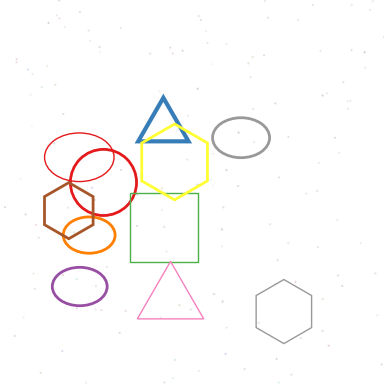[{"shape": "oval", "thickness": 1, "radius": 0.45, "center": [0.206, 0.592]}, {"shape": "circle", "thickness": 2, "radius": 0.43, "center": [0.269, 0.526]}, {"shape": "triangle", "thickness": 3, "radius": 0.38, "center": [0.424, 0.671]}, {"shape": "square", "thickness": 1, "radius": 0.44, "center": [0.426, 0.409]}, {"shape": "oval", "thickness": 2, "radius": 0.36, "center": [0.207, 0.256]}, {"shape": "oval", "thickness": 2, "radius": 0.34, "center": [0.232, 0.389]}, {"shape": "hexagon", "thickness": 2, "radius": 0.49, "center": [0.453, 0.579]}, {"shape": "hexagon", "thickness": 2, "radius": 0.36, "center": [0.179, 0.453]}, {"shape": "triangle", "thickness": 1, "radius": 0.5, "center": [0.443, 0.222]}, {"shape": "hexagon", "thickness": 1, "radius": 0.42, "center": [0.737, 0.191]}, {"shape": "oval", "thickness": 2, "radius": 0.37, "center": [0.626, 0.642]}]